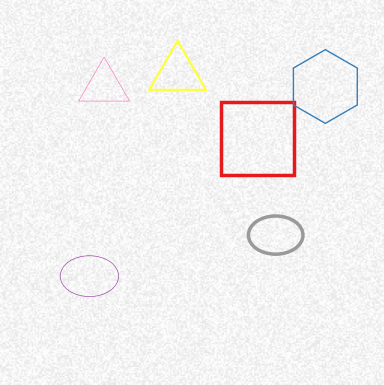[{"shape": "square", "thickness": 2.5, "radius": 0.47, "center": [0.669, 0.64]}, {"shape": "hexagon", "thickness": 1, "radius": 0.48, "center": [0.845, 0.775]}, {"shape": "oval", "thickness": 0.5, "radius": 0.38, "center": [0.232, 0.283]}, {"shape": "triangle", "thickness": 1.5, "radius": 0.42, "center": [0.461, 0.809]}, {"shape": "triangle", "thickness": 0.5, "radius": 0.38, "center": [0.27, 0.776]}, {"shape": "oval", "thickness": 2.5, "radius": 0.35, "center": [0.716, 0.389]}]